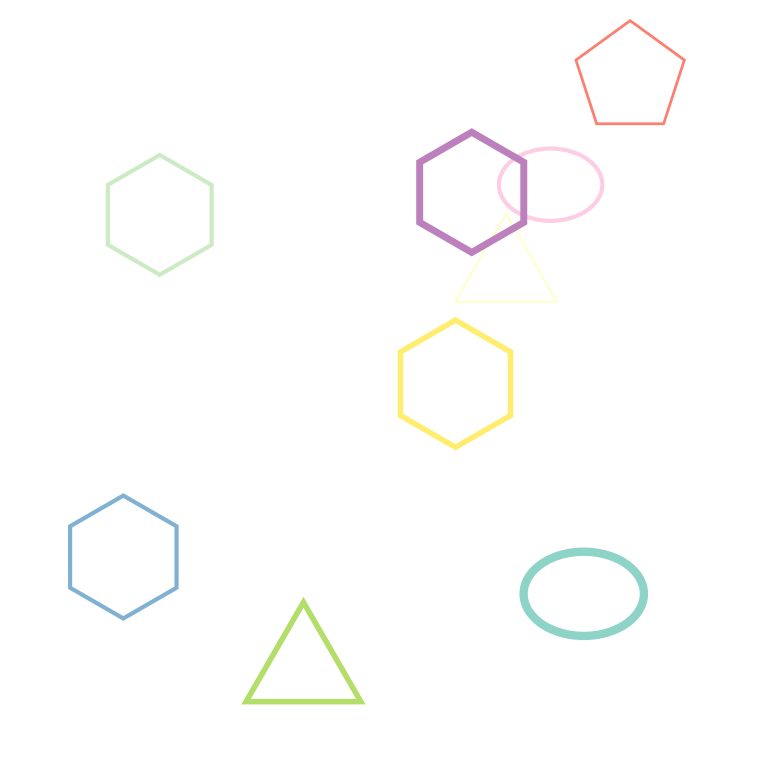[{"shape": "oval", "thickness": 3, "radius": 0.39, "center": [0.758, 0.229]}, {"shape": "triangle", "thickness": 0.5, "radius": 0.38, "center": [0.657, 0.646]}, {"shape": "pentagon", "thickness": 1, "radius": 0.37, "center": [0.818, 0.899]}, {"shape": "hexagon", "thickness": 1.5, "radius": 0.4, "center": [0.16, 0.277]}, {"shape": "triangle", "thickness": 2, "radius": 0.43, "center": [0.394, 0.132]}, {"shape": "oval", "thickness": 1.5, "radius": 0.34, "center": [0.715, 0.76]}, {"shape": "hexagon", "thickness": 2.5, "radius": 0.39, "center": [0.613, 0.75]}, {"shape": "hexagon", "thickness": 1.5, "radius": 0.39, "center": [0.207, 0.721]}, {"shape": "hexagon", "thickness": 2, "radius": 0.41, "center": [0.592, 0.502]}]